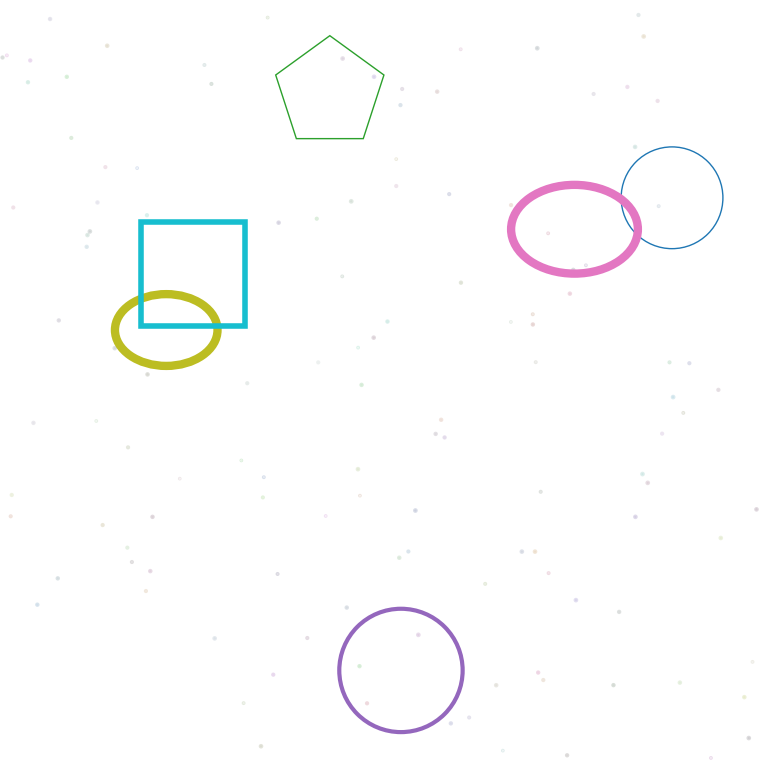[{"shape": "circle", "thickness": 0.5, "radius": 0.33, "center": [0.873, 0.743]}, {"shape": "pentagon", "thickness": 0.5, "radius": 0.37, "center": [0.428, 0.88]}, {"shape": "circle", "thickness": 1.5, "radius": 0.4, "center": [0.521, 0.129]}, {"shape": "oval", "thickness": 3, "radius": 0.41, "center": [0.746, 0.702]}, {"shape": "oval", "thickness": 3, "radius": 0.33, "center": [0.216, 0.571]}, {"shape": "square", "thickness": 2, "radius": 0.34, "center": [0.25, 0.644]}]